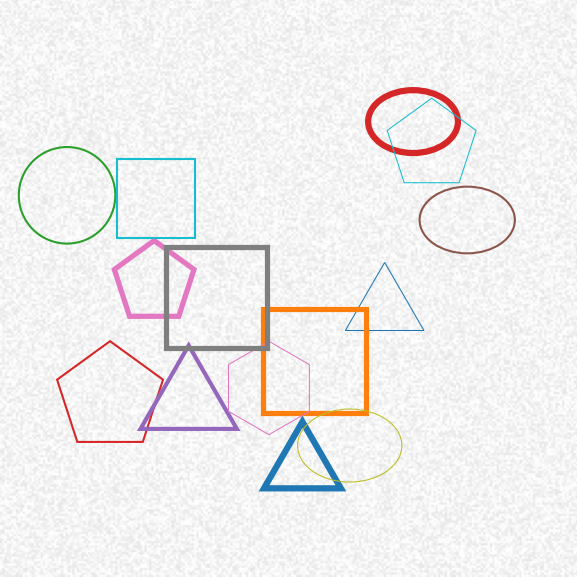[{"shape": "triangle", "thickness": 3, "radius": 0.38, "center": [0.524, 0.192]}, {"shape": "triangle", "thickness": 0.5, "radius": 0.39, "center": [0.666, 0.466]}, {"shape": "square", "thickness": 2.5, "radius": 0.45, "center": [0.544, 0.374]}, {"shape": "circle", "thickness": 1, "radius": 0.42, "center": [0.116, 0.661]}, {"shape": "oval", "thickness": 3, "radius": 0.39, "center": [0.715, 0.789]}, {"shape": "pentagon", "thickness": 1, "radius": 0.48, "center": [0.191, 0.312]}, {"shape": "triangle", "thickness": 2, "radius": 0.48, "center": [0.327, 0.305]}, {"shape": "oval", "thickness": 1, "radius": 0.41, "center": [0.809, 0.618]}, {"shape": "hexagon", "thickness": 0.5, "radius": 0.4, "center": [0.466, 0.327]}, {"shape": "pentagon", "thickness": 2.5, "radius": 0.36, "center": [0.267, 0.51]}, {"shape": "square", "thickness": 2.5, "radius": 0.44, "center": [0.375, 0.483]}, {"shape": "oval", "thickness": 0.5, "radius": 0.45, "center": [0.606, 0.228]}, {"shape": "square", "thickness": 1, "radius": 0.34, "center": [0.27, 0.656]}, {"shape": "pentagon", "thickness": 0.5, "radius": 0.4, "center": [0.747, 0.748]}]